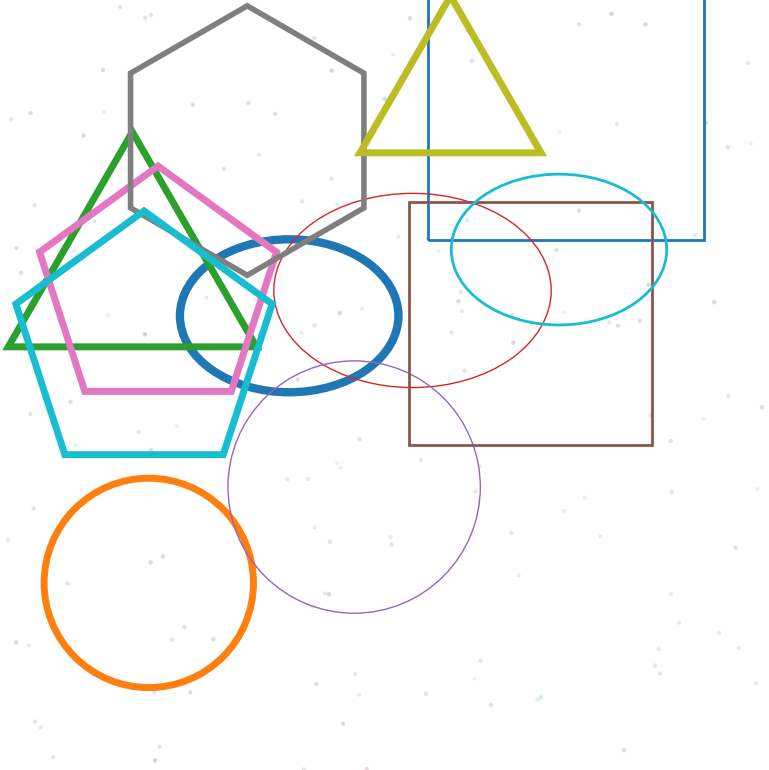[{"shape": "oval", "thickness": 3, "radius": 0.71, "center": [0.376, 0.59]}, {"shape": "square", "thickness": 1, "radius": 0.9, "center": [0.735, 0.868]}, {"shape": "circle", "thickness": 2.5, "radius": 0.68, "center": [0.193, 0.243]}, {"shape": "triangle", "thickness": 2.5, "radius": 0.93, "center": [0.172, 0.643]}, {"shape": "oval", "thickness": 0.5, "radius": 0.9, "center": [0.536, 0.623]}, {"shape": "circle", "thickness": 0.5, "radius": 0.82, "center": [0.46, 0.367]}, {"shape": "square", "thickness": 1, "radius": 0.79, "center": [0.689, 0.58]}, {"shape": "pentagon", "thickness": 2.5, "radius": 0.81, "center": [0.205, 0.623]}, {"shape": "hexagon", "thickness": 2, "radius": 0.87, "center": [0.321, 0.817]}, {"shape": "triangle", "thickness": 2.5, "radius": 0.68, "center": [0.585, 0.869]}, {"shape": "oval", "thickness": 1, "radius": 0.7, "center": [0.726, 0.676]}, {"shape": "pentagon", "thickness": 2.5, "radius": 0.87, "center": [0.187, 0.551]}]